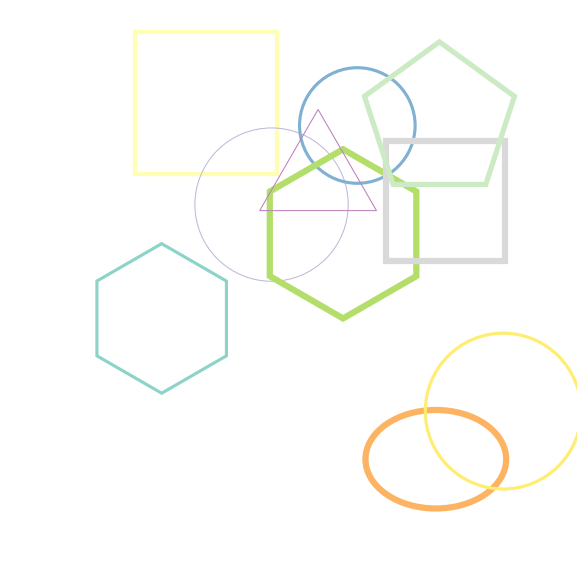[{"shape": "hexagon", "thickness": 1.5, "radius": 0.65, "center": [0.28, 0.448]}, {"shape": "square", "thickness": 2, "radius": 0.61, "center": [0.356, 0.821]}, {"shape": "circle", "thickness": 0.5, "radius": 0.66, "center": [0.47, 0.645]}, {"shape": "circle", "thickness": 1.5, "radius": 0.5, "center": [0.619, 0.782]}, {"shape": "oval", "thickness": 3, "radius": 0.61, "center": [0.755, 0.204]}, {"shape": "hexagon", "thickness": 3, "radius": 0.73, "center": [0.594, 0.594]}, {"shape": "square", "thickness": 3, "radius": 0.52, "center": [0.772, 0.651]}, {"shape": "triangle", "thickness": 0.5, "radius": 0.58, "center": [0.551, 0.693]}, {"shape": "pentagon", "thickness": 2.5, "radius": 0.68, "center": [0.761, 0.79]}, {"shape": "circle", "thickness": 1.5, "radius": 0.67, "center": [0.871, 0.287]}]